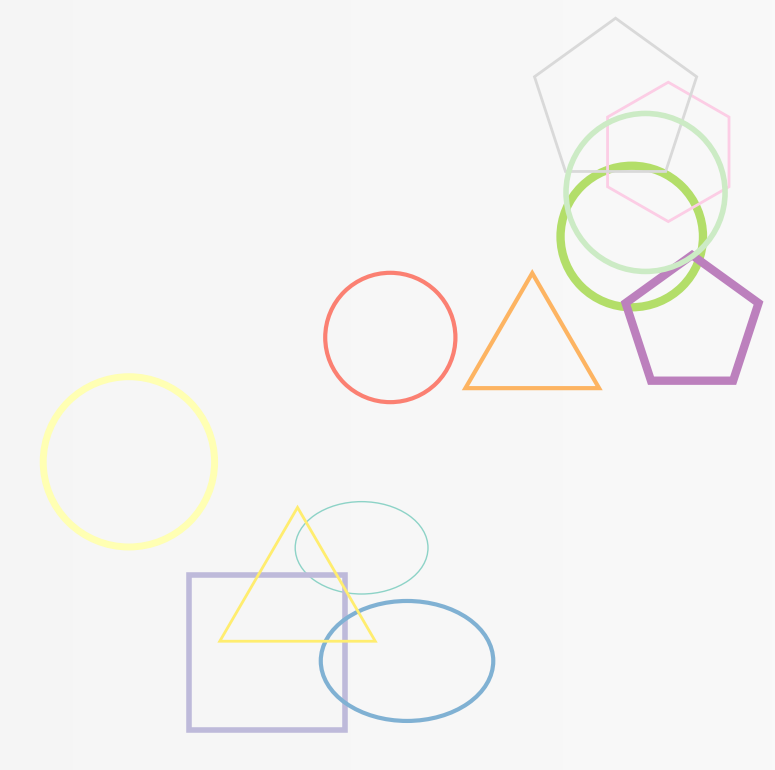[{"shape": "oval", "thickness": 0.5, "radius": 0.43, "center": [0.467, 0.289]}, {"shape": "circle", "thickness": 2.5, "radius": 0.55, "center": [0.166, 0.4]}, {"shape": "square", "thickness": 2, "radius": 0.5, "center": [0.345, 0.152]}, {"shape": "circle", "thickness": 1.5, "radius": 0.42, "center": [0.504, 0.562]}, {"shape": "oval", "thickness": 1.5, "radius": 0.56, "center": [0.525, 0.142]}, {"shape": "triangle", "thickness": 1.5, "radius": 0.5, "center": [0.687, 0.546]}, {"shape": "circle", "thickness": 3, "radius": 0.46, "center": [0.815, 0.693]}, {"shape": "hexagon", "thickness": 1, "radius": 0.45, "center": [0.862, 0.803]}, {"shape": "pentagon", "thickness": 1, "radius": 0.55, "center": [0.794, 0.866]}, {"shape": "pentagon", "thickness": 3, "radius": 0.45, "center": [0.893, 0.579]}, {"shape": "circle", "thickness": 2, "radius": 0.51, "center": [0.833, 0.75]}, {"shape": "triangle", "thickness": 1, "radius": 0.58, "center": [0.384, 0.225]}]